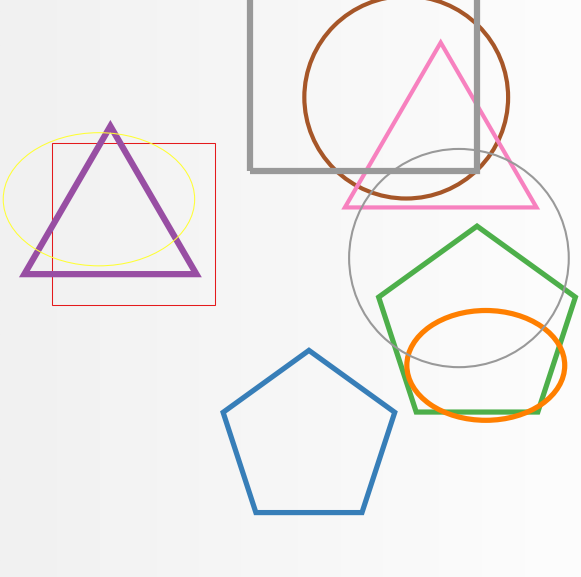[{"shape": "square", "thickness": 0.5, "radius": 0.7, "center": [0.23, 0.611]}, {"shape": "pentagon", "thickness": 2.5, "radius": 0.78, "center": [0.531, 0.237]}, {"shape": "pentagon", "thickness": 2.5, "radius": 0.89, "center": [0.821, 0.43]}, {"shape": "triangle", "thickness": 3, "radius": 0.85, "center": [0.19, 0.61]}, {"shape": "oval", "thickness": 2.5, "radius": 0.68, "center": [0.836, 0.366]}, {"shape": "oval", "thickness": 0.5, "radius": 0.82, "center": [0.17, 0.654]}, {"shape": "circle", "thickness": 2, "radius": 0.88, "center": [0.699, 0.831]}, {"shape": "triangle", "thickness": 2, "radius": 0.95, "center": [0.758, 0.735]}, {"shape": "circle", "thickness": 1, "radius": 0.94, "center": [0.79, 0.552]}, {"shape": "square", "thickness": 3, "radius": 0.98, "center": [0.626, 0.899]}]